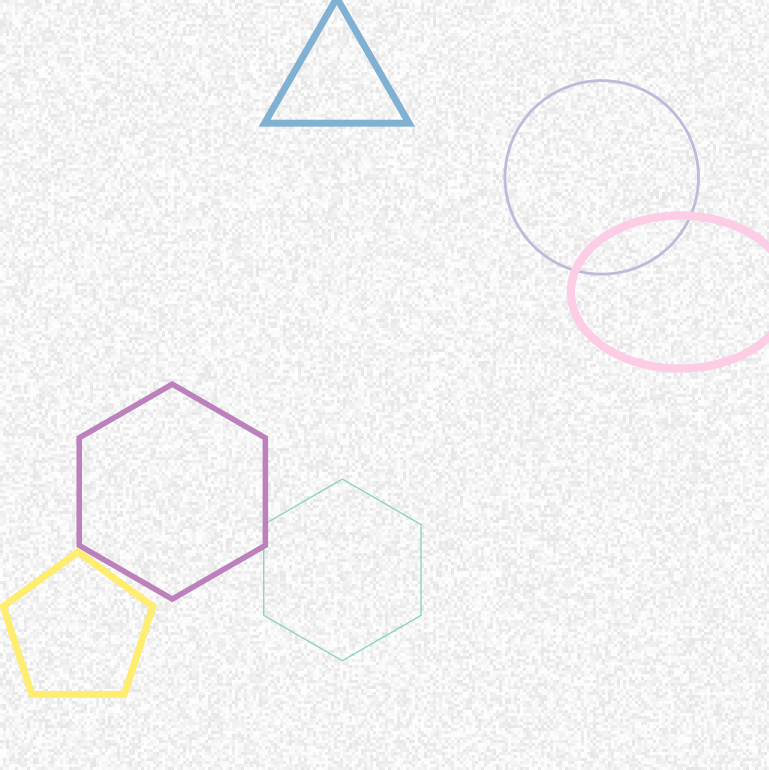[{"shape": "hexagon", "thickness": 0.5, "radius": 0.59, "center": [0.445, 0.26]}, {"shape": "circle", "thickness": 1, "radius": 0.63, "center": [0.781, 0.77]}, {"shape": "triangle", "thickness": 2.5, "radius": 0.54, "center": [0.437, 0.894]}, {"shape": "oval", "thickness": 3, "radius": 0.71, "center": [0.883, 0.621]}, {"shape": "hexagon", "thickness": 2, "radius": 0.7, "center": [0.224, 0.362]}, {"shape": "pentagon", "thickness": 2.5, "radius": 0.51, "center": [0.101, 0.181]}]